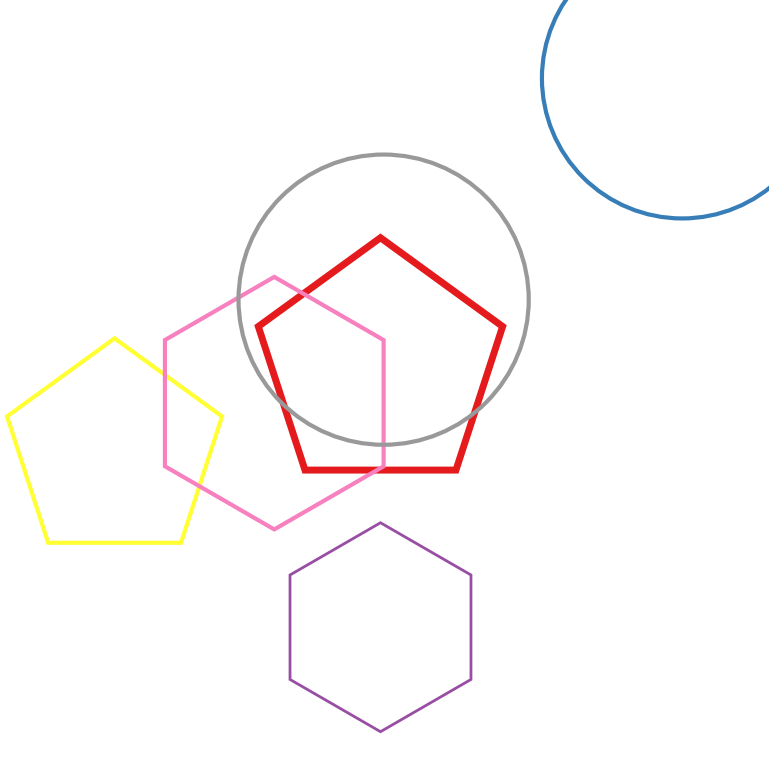[{"shape": "pentagon", "thickness": 2.5, "radius": 0.83, "center": [0.494, 0.524]}, {"shape": "circle", "thickness": 1.5, "radius": 0.91, "center": [0.886, 0.898]}, {"shape": "hexagon", "thickness": 1, "radius": 0.68, "center": [0.494, 0.185]}, {"shape": "pentagon", "thickness": 1.5, "radius": 0.73, "center": [0.149, 0.414]}, {"shape": "hexagon", "thickness": 1.5, "radius": 0.82, "center": [0.356, 0.476]}, {"shape": "circle", "thickness": 1.5, "radius": 0.94, "center": [0.498, 0.611]}]